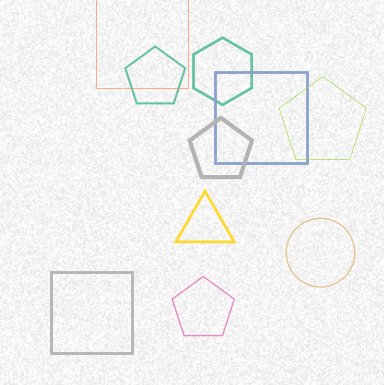[{"shape": "pentagon", "thickness": 1.5, "radius": 0.41, "center": [0.403, 0.798]}, {"shape": "hexagon", "thickness": 2, "radius": 0.44, "center": [0.578, 0.815]}, {"shape": "square", "thickness": 0.5, "radius": 0.6, "center": [0.369, 0.89]}, {"shape": "square", "thickness": 2, "radius": 0.6, "center": [0.677, 0.695]}, {"shape": "pentagon", "thickness": 1, "radius": 0.42, "center": [0.528, 0.197]}, {"shape": "pentagon", "thickness": 0.5, "radius": 0.6, "center": [0.839, 0.682]}, {"shape": "triangle", "thickness": 2, "radius": 0.44, "center": [0.533, 0.416]}, {"shape": "circle", "thickness": 1, "radius": 0.45, "center": [0.833, 0.344]}, {"shape": "pentagon", "thickness": 3, "radius": 0.43, "center": [0.574, 0.609]}, {"shape": "square", "thickness": 2, "radius": 0.53, "center": [0.237, 0.188]}]